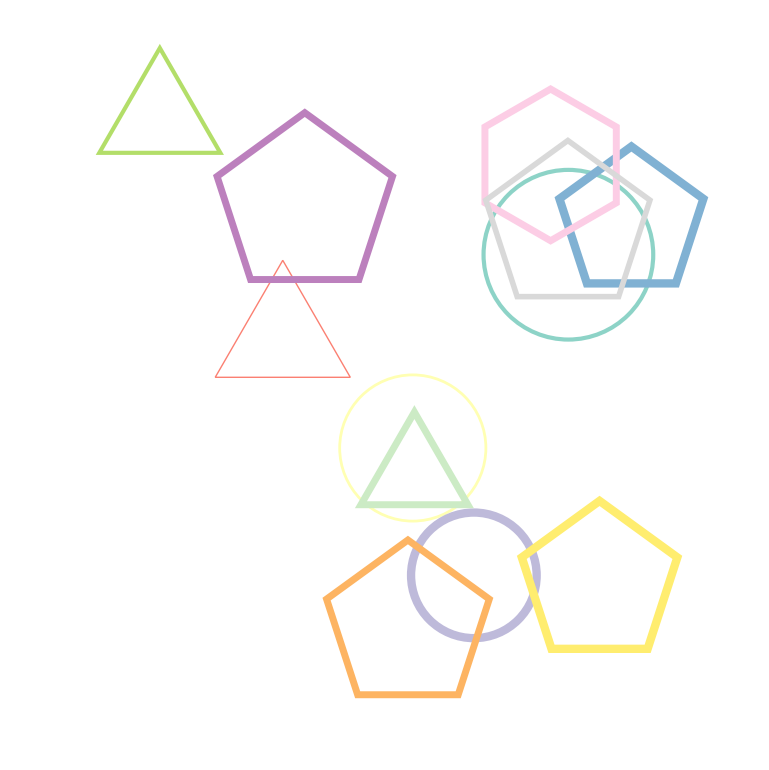[{"shape": "circle", "thickness": 1.5, "radius": 0.55, "center": [0.738, 0.669]}, {"shape": "circle", "thickness": 1, "radius": 0.47, "center": [0.536, 0.418]}, {"shape": "circle", "thickness": 3, "radius": 0.41, "center": [0.615, 0.253]}, {"shape": "triangle", "thickness": 0.5, "radius": 0.51, "center": [0.367, 0.561]}, {"shape": "pentagon", "thickness": 3, "radius": 0.49, "center": [0.82, 0.711]}, {"shape": "pentagon", "thickness": 2.5, "radius": 0.56, "center": [0.53, 0.188]}, {"shape": "triangle", "thickness": 1.5, "radius": 0.45, "center": [0.208, 0.847]}, {"shape": "hexagon", "thickness": 2.5, "radius": 0.49, "center": [0.715, 0.786]}, {"shape": "pentagon", "thickness": 2, "radius": 0.56, "center": [0.738, 0.705]}, {"shape": "pentagon", "thickness": 2.5, "radius": 0.6, "center": [0.396, 0.734]}, {"shape": "triangle", "thickness": 2.5, "radius": 0.4, "center": [0.538, 0.385]}, {"shape": "pentagon", "thickness": 3, "radius": 0.53, "center": [0.779, 0.243]}]